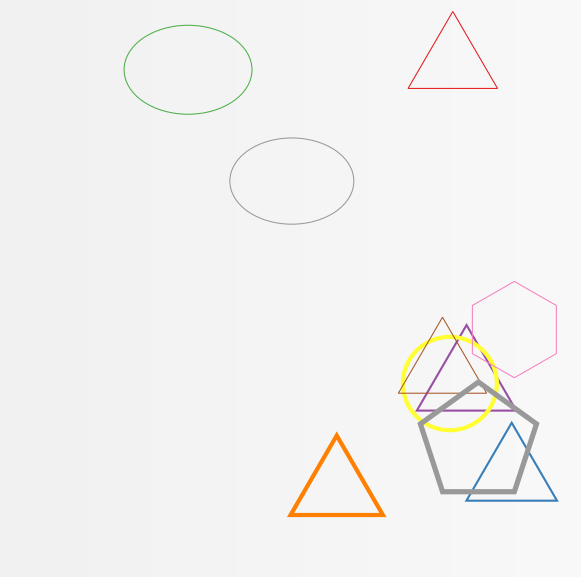[{"shape": "triangle", "thickness": 0.5, "radius": 0.44, "center": [0.779, 0.89]}, {"shape": "triangle", "thickness": 1, "radius": 0.45, "center": [0.88, 0.177]}, {"shape": "oval", "thickness": 0.5, "radius": 0.55, "center": [0.324, 0.878]}, {"shape": "triangle", "thickness": 1, "radius": 0.49, "center": [0.803, 0.338]}, {"shape": "triangle", "thickness": 2, "radius": 0.46, "center": [0.579, 0.153]}, {"shape": "circle", "thickness": 2, "radius": 0.4, "center": [0.774, 0.335]}, {"shape": "triangle", "thickness": 0.5, "radius": 0.44, "center": [0.761, 0.362]}, {"shape": "hexagon", "thickness": 0.5, "radius": 0.42, "center": [0.885, 0.428]}, {"shape": "oval", "thickness": 0.5, "radius": 0.53, "center": [0.502, 0.686]}, {"shape": "pentagon", "thickness": 2.5, "radius": 0.53, "center": [0.823, 0.233]}]